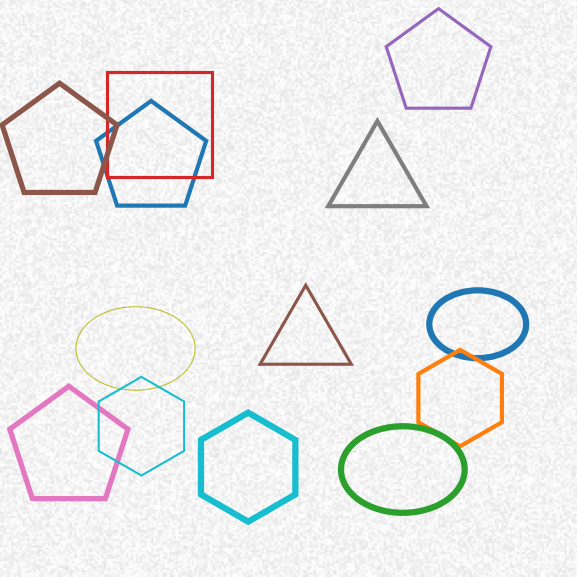[{"shape": "oval", "thickness": 3, "radius": 0.42, "center": [0.827, 0.438]}, {"shape": "pentagon", "thickness": 2, "radius": 0.5, "center": [0.262, 0.724]}, {"shape": "hexagon", "thickness": 2, "radius": 0.42, "center": [0.797, 0.31]}, {"shape": "oval", "thickness": 3, "radius": 0.54, "center": [0.698, 0.186]}, {"shape": "square", "thickness": 1.5, "radius": 0.46, "center": [0.276, 0.783]}, {"shape": "pentagon", "thickness": 1.5, "radius": 0.48, "center": [0.759, 0.889]}, {"shape": "triangle", "thickness": 1.5, "radius": 0.46, "center": [0.529, 0.414]}, {"shape": "pentagon", "thickness": 2.5, "radius": 0.52, "center": [0.103, 0.75]}, {"shape": "pentagon", "thickness": 2.5, "radius": 0.54, "center": [0.119, 0.223]}, {"shape": "triangle", "thickness": 2, "radius": 0.49, "center": [0.653, 0.691]}, {"shape": "oval", "thickness": 0.5, "radius": 0.52, "center": [0.235, 0.396]}, {"shape": "hexagon", "thickness": 1, "radius": 0.43, "center": [0.245, 0.261]}, {"shape": "hexagon", "thickness": 3, "radius": 0.47, "center": [0.43, 0.19]}]